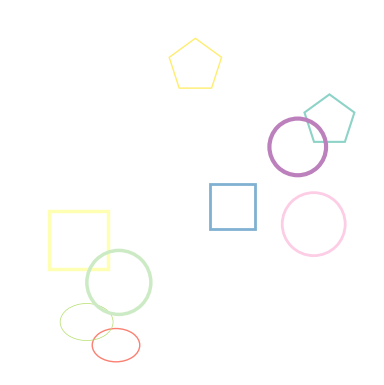[{"shape": "pentagon", "thickness": 1.5, "radius": 0.34, "center": [0.856, 0.687]}, {"shape": "square", "thickness": 2.5, "radius": 0.38, "center": [0.203, 0.377]}, {"shape": "oval", "thickness": 1, "radius": 0.31, "center": [0.301, 0.103]}, {"shape": "square", "thickness": 2, "radius": 0.29, "center": [0.605, 0.464]}, {"shape": "oval", "thickness": 0.5, "radius": 0.34, "center": [0.225, 0.164]}, {"shape": "circle", "thickness": 2, "radius": 0.41, "center": [0.815, 0.418]}, {"shape": "circle", "thickness": 3, "radius": 0.37, "center": [0.773, 0.618]}, {"shape": "circle", "thickness": 2.5, "radius": 0.42, "center": [0.309, 0.266]}, {"shape": "pentagon", "thickness": 1, "radius": 0.36, "center": [0.507, 0.829]}]